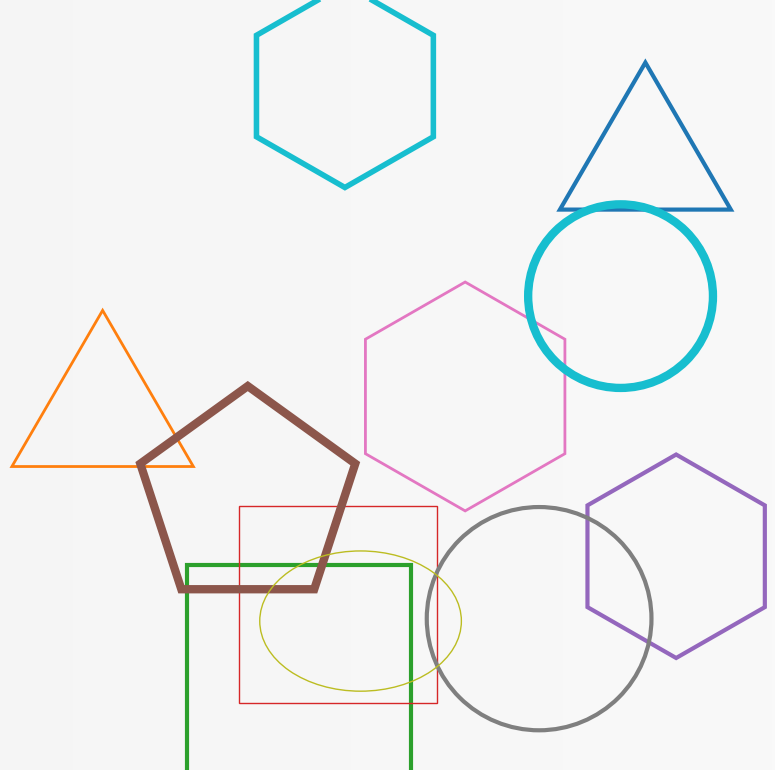[{"shape": "triangle", "thickness": 1.5, "radius": 0.64, "center": [0.833, 0.791]}, {"shape": "triangle", "thickness": 1, "radius": 0.68, "center": [0.132, 0.462]}, {"shape": "square", "thickness": 1.5, "radius": 0.72, "center": [0.386, 0.122]}, {"shape": "square", "thickness": 0.5, "radius": 0.64, "center": [0.436, 0.215]}, {"shape": "hexagon", "thickness": 1.5, "radius": 0.66, "center": [0.872, 0.278]}, {"shape": "pentagon", "thickness": 3, "radius": 0.73, "center": [0.32, 0.353]}, {"shape": "hexagon", "thickness": 1, "radius": 0.74, "center": [0.6, 0.485]}, {"shape": "circle", "thickness": 1.5, "radius": 0.72, "center": [0.696, 0.197]}, {"shape": "oval", "thickness": 0.5, "radius": 0.65, "center": [0.465, 0.193]}, {"shape": "circle", "thickness": 3, "radius": 0.6, "center": [0.801, 0.615]}, {"shape": "hexagon", "thickness": 2, "radius": 0.66, "center": [0.445, 0.888]}]